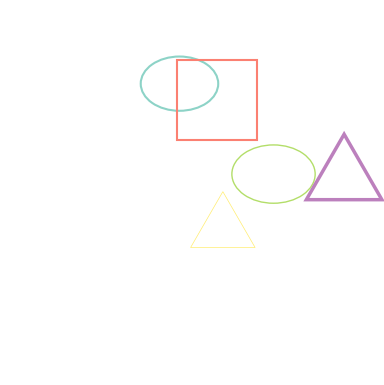[{"shape": "oval", "thickness": 1.5, "radius": 0.5, "center": [0.466, 0.783]}, {"shape": "square", "thickness": 1.5, "radius": 0.52, "center": [0.563, 0.74]}, {"shape": "oval", "thickness": 1, "radius": 0.54, "center": [0.71, 0.548]}, {"shape": "triangle", "thickness": 2.5, "radius": 0.57, "center": [0.894, 0.538]}, {"shape": "triangle", "thickness": 0.5, "radius": 0.48, "center": [0.579, 0.405]}]